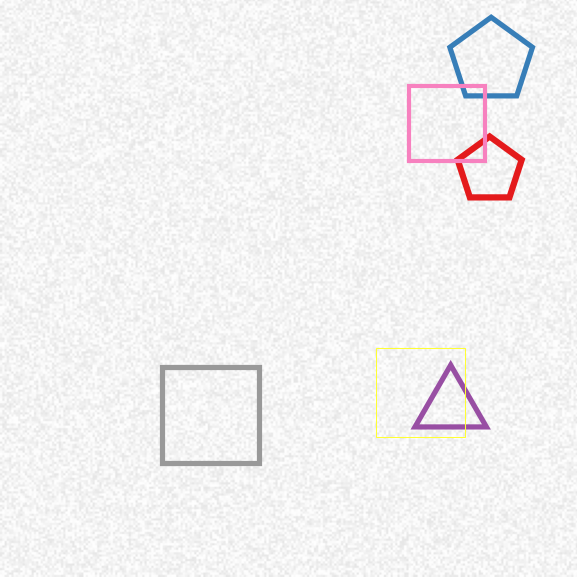[{"shape": "pentagon", "thickness": 3, "radius": 0.29, "center": [0.848, 0.704]}, {"shape": "pentagon", "thickness": 2.5, "radius": 0.38, "center": [0.851, 0.894]}, {"shape": "triangle", "thickness": 2.5, "radius": 0.36, "center": [0.78, 0.296]}, {"shape": "square", "thickness": 0.5, "radius": 0.39, "center": [0.728, 0.319]}, {"shape": "square", "thickness": 2, "radius": 0.33, "center": [0.774, 0.785]}, {"shape": "square", "thickness": 2.5, "radius": 0.42, "center": [0.365, 0.28]}]